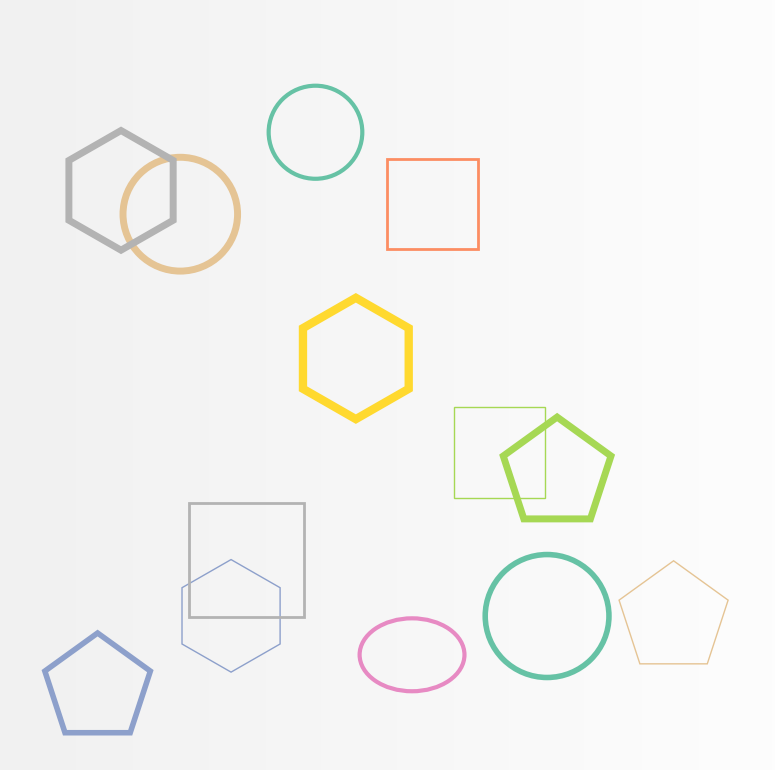[{"shape": "circle", "thickness": 1.5, "radius": 0.3, "center": [0.407, 0.828]}, {"shape": "circle", "thickness": 2, "radius": 0.4, "center": [0.706, 0.2]}, {"shape": "square", "thickness": 1, "radius": 0.29, "center": [0.558, 0.735]}, {"shape": "pentagon", "thickness": 2, "radius": 0.36, "center": [0.126, 0.106]}, {"shape": "hexagon", "thickness": 0.5, "radius": 0.37, "center": [0.298, 0.2]}, {"shape": "oval", "thickness": 1.5, "radius": 0.34, "center": [0.532, 0.15]}, {"shape": "pentagon", "thickness": 2.5, "radius": 0.37, "center": [0.719, 0.385]}, {"shape": "square", "thickness": 0.5, "radius": 0.3, "center": [0.644, 0.412]}, {"shape": "hexagon", "thickness": 3, "radius": 0.39, "center": [0.459, 0.534]}, {"shape": "circle", "thickness": 2.5, "radius": 0.37, "center": [0.233, 0.722]}, {"shape": "pentagon", "thickness": 0.5, "radius": 0.37, "center": [0.869, 0.198]}, {"shape": "hexagon", "thickness": 2.5, "radius": 0.39, "center": [0.156, 0.753]}, {"shape": "square", "thickness": 1, "radius": 0.37, "center": [0.318, 0.273]}]